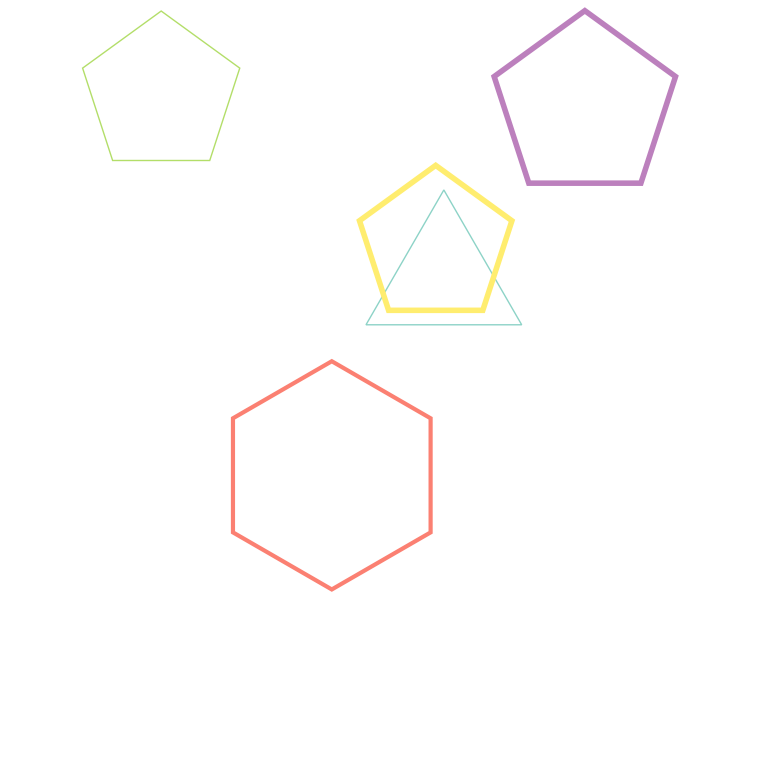[{"shape": "triangle", "thickness": 0.5, "radius": 0.58, "center": [0.576, 0.637]}, {"shape": "hexagon", "thickness": 1.5, "radius": 0.74, "center": [0.431, 0.383]}, {"shape": "pentagon", "thickness": 0.5, "radius": 0.54, "center": [0.209, 0.878]}, {"shape": "pentagon", "thickness": 2, "radius": 0.62, "center": [0.76, 0.862]}, {"shape": "pentagon", "thickness": 2, "radius": 0.52, "center": [0.566, 0.681]}]